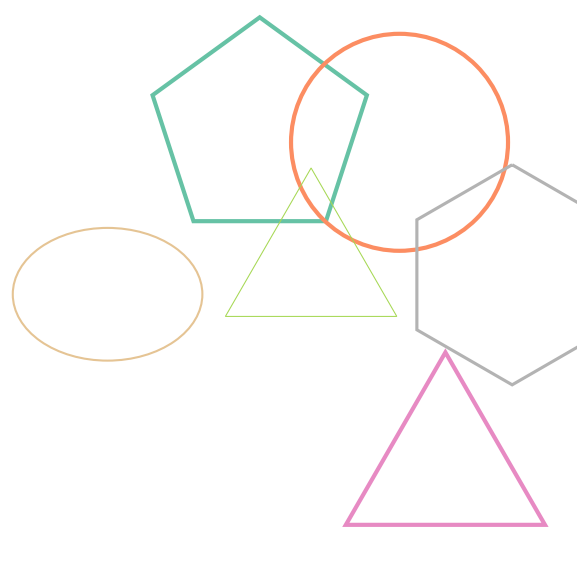[{"shape": "pentagon", "thickness": 2, "radius": 0.98, "center": [0.45, 0.774]}, {"shape": "circle", "thickness": 2, "radius": 0.94, "center": [0.692, 0.753]}, {"shape": "triangle", "thickness": 2, "radius": 1.0, "center": [0.771, 0.19]}, {"shape": "triangle", "thickness": 0.5, "radius": 0.86, "center": [0.539, 0.537]}, {"shape": "oval", "thickness": 1, "radius": 0.82, "center": [0.186, 0.49]}, {"shape": "hexagon", "thickness": 1.5, "radius": 0.95, "center": [0.887, 0.523]}]